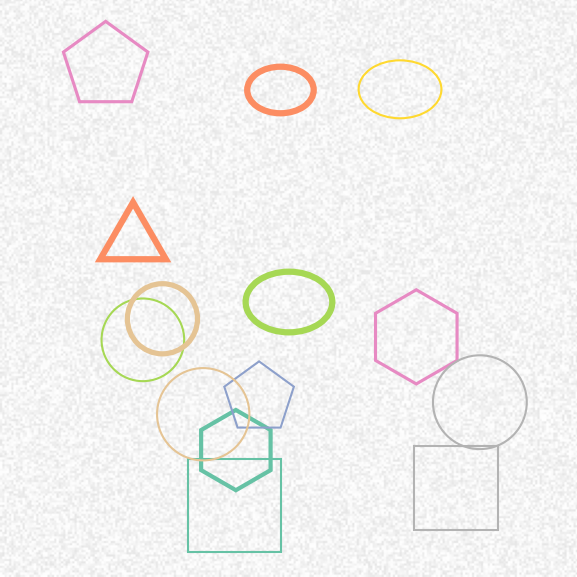[{"shape": "hexagon", "thickness": 2, "radius": 0.35, "center": [0.408, 0.22]}, {"shape": "square", "thickness": 1, "radius": 0.4, "center": [0.406, 0.125]}, {"shape": "oval", "thickness": 3, "radius": 0.29, "center": [0.486, 0.843]}, {"shape": "triangle", "thickness": 3, "radius": 0.33, "center": [0.23, 0.583]}, {"shape": "pentagon", "thickness": 1, "radius": 0.32, "center": [0.449, 0.31]}, {"shape": "hexagon", "thickness": 1.5, "radius": 0.41, "center": [0.721, 0.416]}, {"shape": "pentagon", "thickness": 1.5, "radius": 0.38, "center": [0.183, 0.885]}, {"shape": "oval", "thickness": 3, "radius": 0.38, "center": [0.5, 0.476]}, {"shape": "circle", "thickness": 1, "radius": 0.36, "center": [0.247, 0.411]}, {"shape": "oval", "thickness": 1, "radius": 0.36, "center": [0.693, 0.844]}, {"shape": "circle", "thickness": 1, "radius": 0.4, "center": [0.352, 0.282]}, {"shape": "circle", "thickness": 2.5, "radius": 0.3, "center": [0.281, 0.447]}, {"shape": "circle", "thickness": 1, "radius": 0.41, "center": [0.831, 0.303]}, {"shape": "square", "thickness": 1, "radius": 0.36, "center": [0.789, 0.154]}]